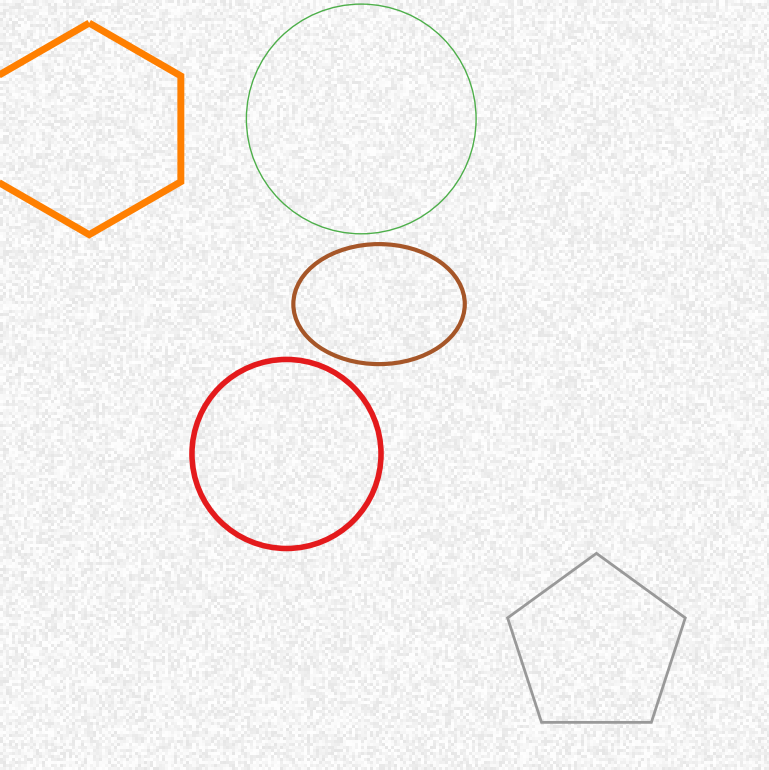[{"shape": "circle", "thickness": 2, "radius": 0.61, "center": [0.372, 0.41]}, {"shape": "circle", "thickness": 0.5, "radius": 0.75, "center": [0.469, 0.846]}, {"shape": "hexagon", "thickness": 2.5, "radius": 0.69, "center": [0.116, 0.833]}, {"shape": "oval", "thickness": 1.5, "radius": 0.56, "center": [0.492, 0.605]}, {"shape": "pentagon", "thickness": 1, "radius": 0.61, "center": [0.775, 0.16]}]